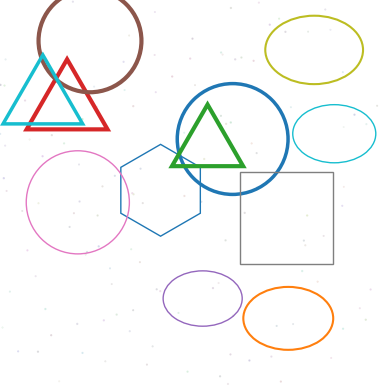[{"shape": "hexagon", "thickness": 1, "radius": 0.6, "center": [0.417, 0.506]}, {"shape": "circle", "thickness": 2.5, "radius": 0.72, "center": [0.604, 0.639]}, {"shape": "oval", "thickness": 1.5, "radius": 0.58, "center": [0.749, 0.173]}, {"shape": "triangle", "thickness": 3, "radius": 0.53, "center": [0.539, 0.622]}, {"shape": "triangle", "thickness": 3, "radius": 0.61, "center": [0.174, 0.725]}, {"shape": "oval", "thickness": 1, "radius": 0.51, "center": [0.526, 0.225]}, {"shape": "circle", "thickness": 3, "radius": 0.67, "center": [0.234, 0.894]}, {"shape": "circle", "thickness": 1, "radius": 0.67, "center": [0.202, 0.474]}, {"shape": "square", "thickness": 1, "radius": 0.6, "center": [0.744, 0.434]}, {"shape": "oval", "thickness": 1.5, "radius": 0.63, "center": [0.816, 0.87]}, {"shape": "triangle", "thickness": 2.5, "radius": 0.6, "center": [0.111, 0.738]}, {"shape": "oval", "thickness": 1, "radius": 0.54, "center": [0.868, 0.653]}]